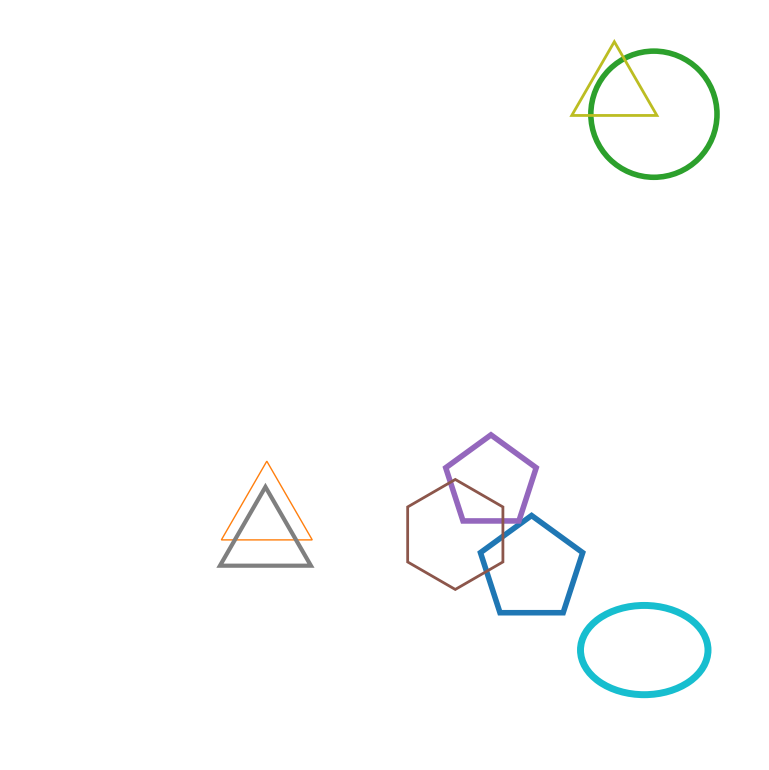[{"shape": "pentagon", "thickness": 2, "radius": 0.35, "center": [0.69, 0.261]}, {"shape": "triangle", "thickness": 0.5, "radius": 0.34, "center": [0.347, 0.333]}, {"shape": "circle", "thickness": 2, "radius": 0.41, "center": [0.849, 0.852]}, {"shape": "pentagon", "thickness": 2, "radius": 0.31, "center": [0.638, 0.373]}, {"shape": "hexagon", "thickness": 1, "radius": 0.36, "center": [0.591, 0.306]}, {"shape": "triangle", "thickness": 1.5, "radius": 0.34, "center": [0.345, 0.299]}, {"shape": "triangle", "thickness": 1, "radius": 0.32, "center": [0.798, 0.882]}, {"shape": "oval", "thickness": 2.5, "radius": 0.41, "center": [0.837, 0.156]}]